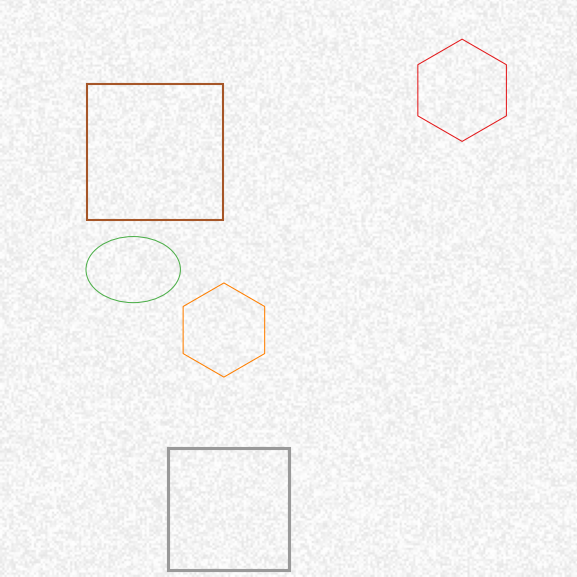[{"shape": "hexagon", "thickness": 0.5, "radius": 0.44, "center": [0.8, 0.843]}, {"shape": "oval", "thickness": 0.5, "radius": 0.41, "center": [0.231, 0.532]}, {"shape": "hexagon", "thickness": 0.5, "radius": 0.41, "center": [0.388, 0.428]}, {"shape": "square", "thickness": 1, "radius": 0.59, "center": [0.268, 0.736]}, {"shape": "square", "thickness": 1.5, "radius": 0.53, "center": [0.396, 0.117]}]